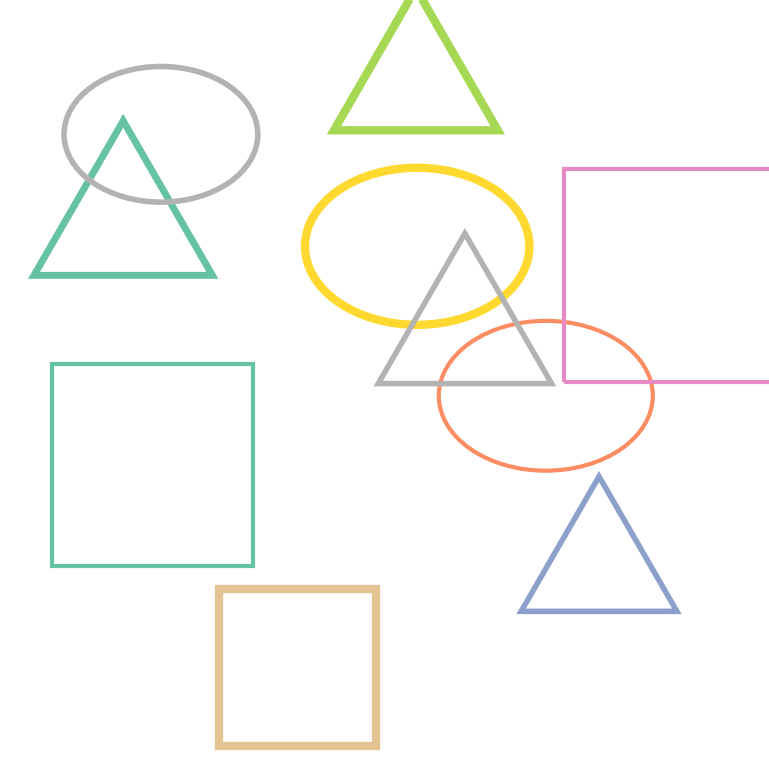[{"shape": "square", "thickness": 1.5, "radius": 0.66, "center": [0.198, 0.396]}, {"shape": "triangle", "thickness": 2.5, "radius": 0.67, "center": [0.16, 0.709]}, {"shape": "oval", "thickness": 1.5, "radius": 0.7, "center": [0.709, 0.486]}, {"shape": "triangle", "thickness": 2, "radius": 0.58, "center": [0.778, 0.264]}, {"shape": "square", "thickness": 1.5, "radius": 0.69, "center": [0.871, 0.643]}, {"shape": "triangle", "thickness": 3, "radius": 0.61, "center": [0.54, 0.892]}, {"shape": "oval", "thickness": 3, "radius": 0.73, "center": [0.542, 0.68]}, {"shape": "square", "thickness": 3, "radius": 0.51, "center": [0.386, 0.133]}, {"shape": "triangle", "thickness": 2, "radius": 0.65, "center": [0.604, 0.567]}, {"shape": "oval", "thickness": 2, "radius": 0.63, "center": [0.209, 0.826]}]